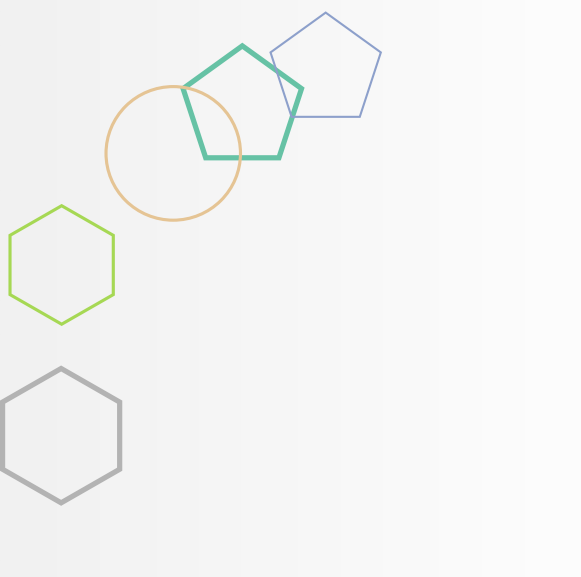[{"shape": "pentagon", "thickness": 2.5, "radius": 0.54, "center": [0.417, 0.813]}, {"shape": "pentagon", "thickness": 1, "radius": 0.5, "center": [0.56, 0.878]}, {"shape": "hexagon", "thickness": 1.5, "radius": 0.51, "center": [0.106, 0.54]}, {"shape": "circle", "thickness": 1.5, "radius": 0.58, "center": [0.298, 0.734]}, {"shape": "hexagon", "thickness": 2.5, "radius": 0.58, "center": [0.105, 0.245]}]